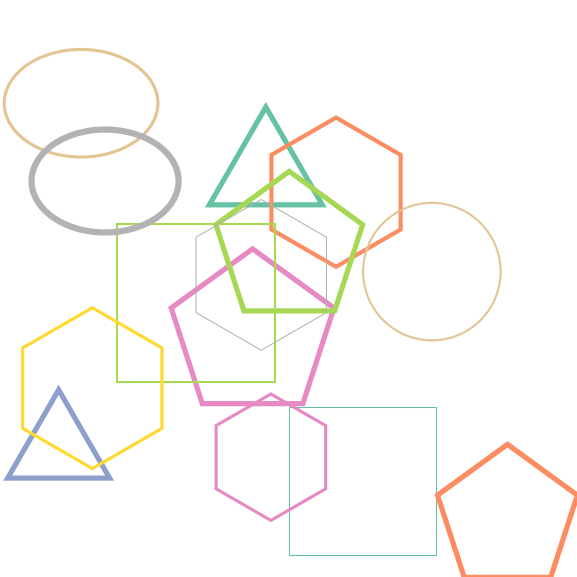[{"shape": "square", "thickness": 0.5, "radius": 0.64, "center": [0.628, 0.166]}, {"shape": "triangle", "thickness": 2.5, "radius": 0.56, "center": [0.46, 0.701]}, {"shape": "hexagon", "thickness": 2, "radius": 0.65, "center": [0.582, 0.666]}, {"shape": "pentagon", "thickness": 2.5, "radius": 0.64, "center": [0.879, 0.102]}, {"shape": "triangle", "thickness": 2.5, "radius": 0.51, "center": [0.102, 0.222]}, {"shape": "pentagon", "thickness": 2.5, "radius": 0.74, "center": [0.437, 0.42]}, {"shape": "hexagon", "thickness": 1.5, "radius": 0.55, "center": [0.469, 0.207]}, {"shape": "square", "thickness": 1, "radius": 0.68, "center": [0.339, 0.475]}, {"shape": "pentagon", "thickness": 2.5, "radius": 0.67, "center": [0.501, 0.569]}, {"shape": "hexagon", "thickness": 1.5, "radius": 0.7, "center": [0.16, 0.327]}, {"shape": "oval", "thickness": 1.5, "radius": 0.67, "center": [0.14, 0.82]}, {"shape": "circle", "thickness": 1, "radius": 0.6, "center": [0.748, 0.529]}, {"shape": "hexagon", "thickness": 0.5, "radius": 0.65, "center": [0.452, 0.523]}, {"shape": "oval", "thickness": 3, "radius": 0.64, "center": [0.182, 0.686]}]